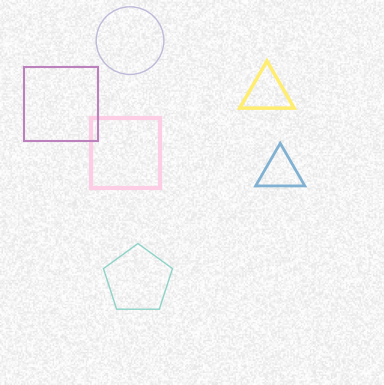[{"shape": "pentagon", "thickness": 1, "radius": 0.47, "center": [0.358, 0.273]}, {"shape": "circle", "thickness": 1, "radius": 0.44, "center": [0.338, 0.894]}, {"shape": "triangle", "thickness": 2, "radius": 0.37, "center": [0.728, 0.554]}, {"shape": "square", "thickness": 3, "radius": 0.45, "center": [0.325, 0.603]}, {"shape": "square", "thickness": 1.5, "radius": 0.48, "center": [0.158, 0.73]}, {"shape": "triangle", "thickness": 2.5, "radius": 0.41, "center": [0.693, 0.76]}]